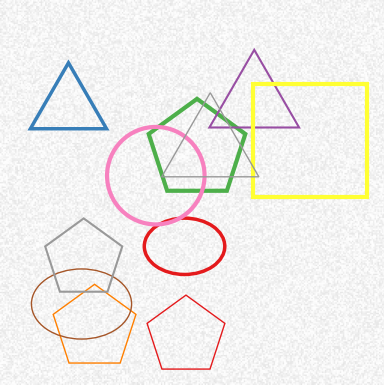[{"shape": "pentagon", "thickness": 1, "radius": 0.53, "center": [0.483, 0.127]}, {"shape": "oval", "thickness": 2.5, "radius": 0.52, "center": [0.479, 0.36]}, {"shape": "triangle", "thickness": 2.5, "radius": 0.57, "center": [0.178, 0.723]}, {"shape": "pentagon", "thickness": 3, "radius": 0.66, "center": [0.512, 0.611]}, {"shape": "triangle", "thickness": 1.5, "radius": 0.67, "center": [0.66, 0.736]}, {"shape": "pentagon", "thickness": 1, "radius": 0.57, "center": [0.246, 0.148]}, {"shape": "square", "thickness": 3, "radius": 0.73, "center": [0.805, 0.635]}, {"shape": "oval", "thickness": 1, "radius": 0.65, "center": [0.212, 0.21]}, {"shape": "circle", "thickness": 3, "radius": 0.63, "center": [0.405, 0.544]}, {"shape": "pentagon", "thickness": 1.5, "radius": 0.53, "center": [0.217, 0.327]}, {"shape": "triangle", "thickness": 1, "radius": 0.73, "center": [0.546, 0.614]}]